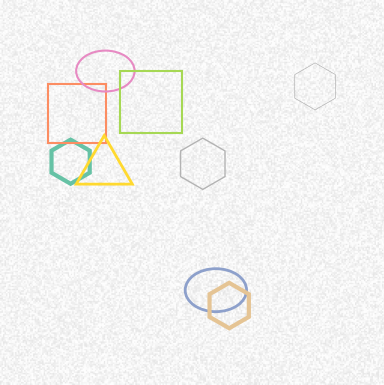[{"shape": "hexagon", "thickness": 3, "radius": 0.29, "center": [0.183, 0.58]}, {"shape": "square", "thickness": 1.5, "radius": 0.38, "center": [0.2, 0.705]}, {"shape": "oval", "thickness": 2, "radius": 0.4, "center": [0.561, 0.246]}, {"shape": "oval", "thickness": 1.5, "radius": 0.38, "center": [0.274, 0.815]}, {"shape": "square", "thickness": 1.5, "radius": 0.4, "center": [0.393, 0.735]}, {"shape": "triangle", "thickness": 2, "radius": 0.42, "center": [0.271, 0.564]}, {"shape": "hexagon", "thickness": 3, "radius": 0.29, "center": [0.595, 0.206]}, {"shape": "hexagon", "thickness": 1, "radius": 0.33, "center": [0.527, 0.575]}, {"shape": "hexagon", "thickness": 0.5, "radius": 0.31, "center": [0.818, 0.776]}]